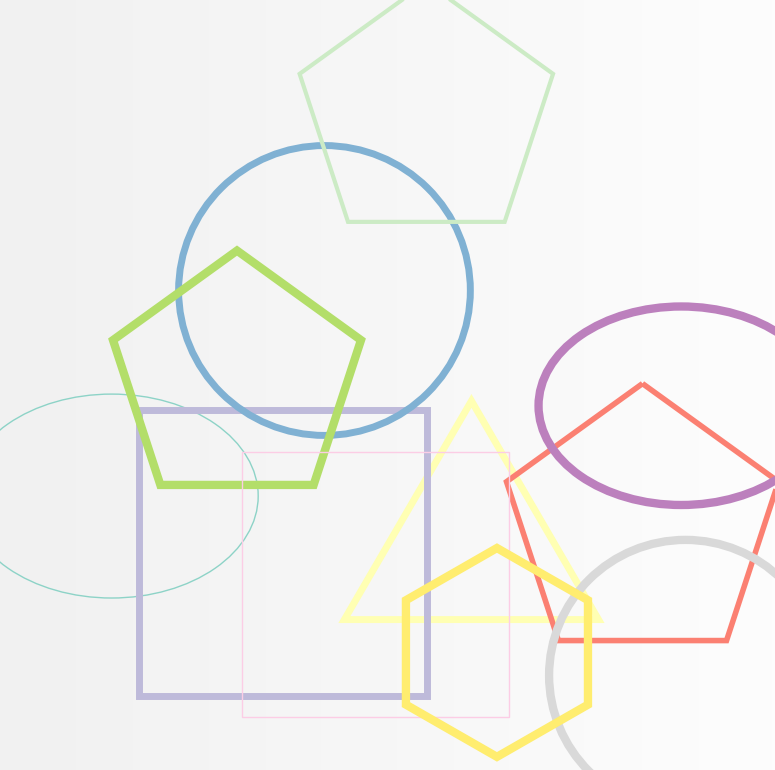[{"shape": "oval", "thickness": 0.5, "radius": 0.95, "center": [0.144, 0.356]}, {"shape": "triangle", "thickness": 2.5, "radius": 0.95, "center": [0.608, 0.29]}, {"shape": "square", "thickness": 2.5, "radius": 0.93, "center": [0.366, 0.282]}, {"shape": "pentagon", "thickness": 2, "radius": 0.92, "center": [0.829, 0.317]}, {"shape": "circle", "thickness": 2.5, "radius": 0.94, "center": [0.419, 0.623]}, {"shape": "pentagon", "thickness": 3, "radius": 0.84, "center": [0.306, 0.506]}, {"shape": "square", "thickness": 0.5, "radius": 0.86, "center": [0.485, 0.241]}, {"shape": "circle", "thickness": 3, "radius": 0.88, "center": [0.885, 0.123]}, {"shape": "oval", "thickness": 3, "radius": 0.92, "center": [0.879, 0.473]}, {"shape": "pentagon", "thickness": 1.5, "radius": 0.86, "center": [0.55, 0.851]}, {"shape": "hexagon", "thickness": 3, "radius": 0.68, "center": [0.641, 0.153]}]